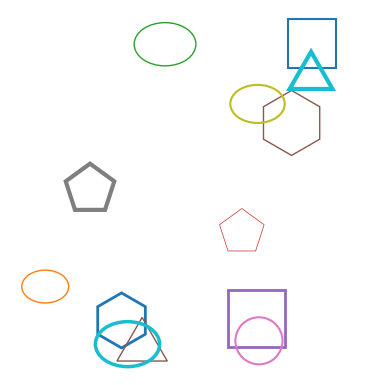[{"shape": "hexagon", "thickness": 2, "radius": 0.36, "center": [0.316, 0.168]}, {"shape": "square", "thickness": 1.5, "radius": 0.31, "center": [0.81, 0.887]}, {"shape": "oval", "thickness": 1, "radius": 0.3, "center": [0.117, 0.256]}, {"shape": "oval", "thickness": 1, "radius": 0.4, "center": [0.429, 0.885]}, {"shape": "pentagon", "thickness": 0.5, "radius": 0.3, "center": [0.628, 0.397]}, {"shape": "square", "thickness": 2, "radius": 0.37, "center": [0.666, 0.174]}, {"shape": "hexagon", "thickness": 1, "radius": 0.42, "center": [0.757, 0.681]}, {"shape": "triangle", "thickness": 1, "radius": 0.38, "center": [0.369, 0.1]}, {"shape": "circle", "thickness": 1.5, "radius": 0.31, "center": [0.673, 0.115]}, {"shape": "pentagon", "thickness": 3, "radius": 0.33, "center": [0.234, 0.509]}, {"shape": "oval", "thickness": 1.5, "radius": 0.35, "center": [0.669, 0.73]}, {"shape": "triangle", "thickness": 3, "radius": 0.32, "center": [0.808, 0.801]}, {"shape": "oval", "thickness": 2.5, "radius": 0.42, "center": [0.331, 0.106]}]